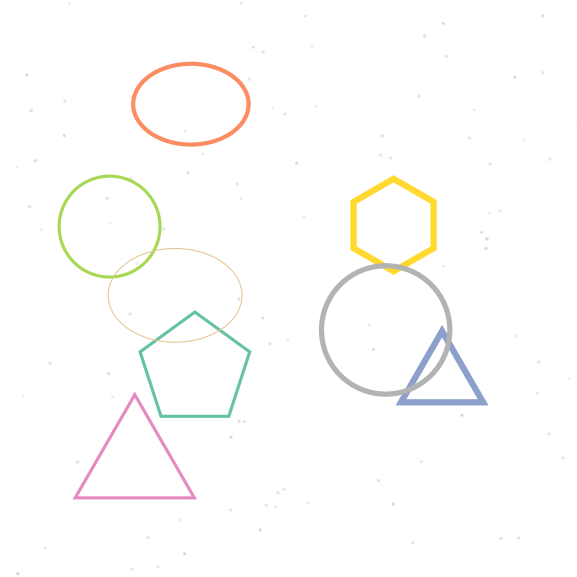[{"shape": "pentagon", "thickness": 1.5, "radius": 0.5, "center": [0.337, 0.359]}, {"shape": "oval", "thickness": 2, "radius": 0.5, "center": [0.331, 0.819]}, {"shape": "triangle", "thickness": 3, "radius": 0.41, "center": [0.765, 0.344]}, {"shape": "triangle", "thickness": 1.5, "radius": 0.6, "center": [0.233, 0.197]}, {"shape": "circle", "thickness": 1.5, "radius": 0.44, "center": [0.19, 0.607]}, {"shape": "hexagon", "thickness": 3, "radius": 0.4, "center": [0.682, 0.609]}, {"shape": "oval", "thickness": 0.5, "radius": 0.58, "center": [0.303, 0.488]}, {"shape": "circle", "thickness": 2.5, "radius": 0.56, "center": [0.668, 0.428]}]